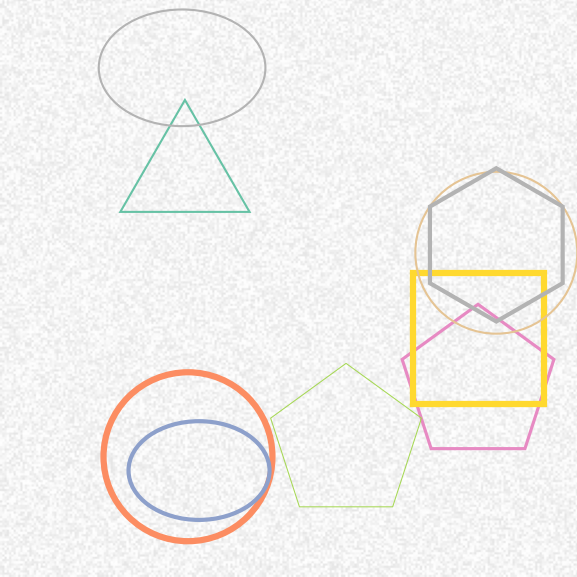[{"shape": "triangle", "thickness": 1, "radius": 0.65, "center": [0.32, 0.697]}, {"shape": "circle", "thickness": 3, "radius": 0.73, "center": [0.326, 0.208]}, {"shape": "oval", "thickness": 2, "radius": 0.61, "center": [0.345, 0.184]}, {"shape": "pentagon", "thickness": 1.5, "radius": 0.69, "center": [0.828, 0.334]}, {"shape": "pentagon", "thickness": 0.5, "radius": 0.69, "center": [0.599, 0.233]}, {"shape": "square", "thickness": 3, "radius": 0.57, "center": [0.829, 0.413]}, {"shape": "circle", "thickness": 1, "radius": 0.7, "center": [0.859, 0.562]}, {"shape": "hexagon", "thickness": 2, "radius": 0.66, "center": [0.859, 0.575]}, {"shape": "oval", "thickness": 1, "radius": 0.72, "center": [0.315, 0.882]}]